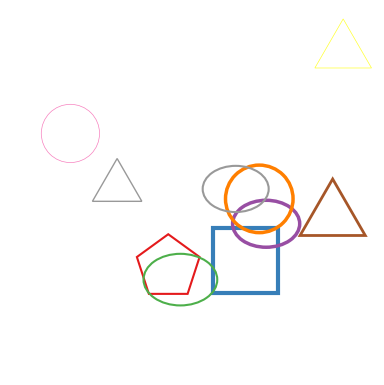[{"shape": "pentagon", "thickness": 1.5, "radius": 0.43, "center": [0.437, 0.306]}, {"shape": "square", "thickness": 3, "radius": 0.42, "center": [0.637, 0.323]}, {"shape": "oval", "thickness": 1.5, "radius": 0.48, "center": [0.469, 0.274]}, {"shape": "oval", "thickness": 2.5, "radius": 0.44, "center": [0.691, 0.419]}, {"shape": "circle", "thickness": 2.5, "radius": 0.44, "center": [0.673, 0.483]}, {"shape": "triangle", "thickness": 0.5, "radius": 0.42, "center": [0.891, 0.866]}, {"shape": "triangle", "thickness": 2, "radius": 0.49, "center": [0.864, 0.437]}, {"shape": "circle", "thickness": 0.5, "radius": 0.38, "center": [0.183, 0.653]}, {"shape": "triangle", "thickness": 1, "radius": 0.37, "center": [0.304, 0.514]}, {"shape": "oval", "thickness": 1.5, "radius": 0.43, "center": [0.612, 0.509]}]